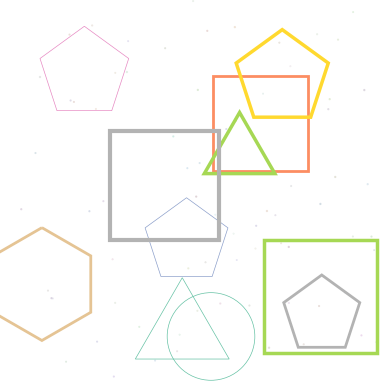[{"shape": "circle", "thickness": 0.5, "radius": 0.57, "center": [0.548, 0.126]}, {"shape": "triangle", "thickness": 0.5, "radius": 0.7, "center": [0.473, 0.138]}, {"shape": "square", "thickness": 2, "radius": 0.62, "center": [0.676, 0.68]}, {"shape": "pentagon", "thickness": 0.5, "radius": 0.57, "center": [0.484, 0.373]}, {"shape": "pentagon", "thickness": 0.5, "radius": 0.61, "center": [0.219, 0.811]}, {"shape": "triangle", "thickness": 2.5, "radius": 0.53, "center": [0.622, 0.602]}, {"shape": "square", "thickness": 2.5, "radius": 0.74, "center": [0.833, 0.23]}, {"shape": "pentagon", "thickness": 2.5, "radius": 0.63, "center": [0.733, 0.797]}, {"shape": "hexagon", "thickness": 2, "radius": 0.73, "center": [0.109, 0.262]}, {"shape": "pentagon", "thickness": 2, "radius": 0.52, "center": [0.836, 0.182]}, {"shape": "square", "thickness": 3, "radius": 0.71, "center": [0.427, 0.519]}]